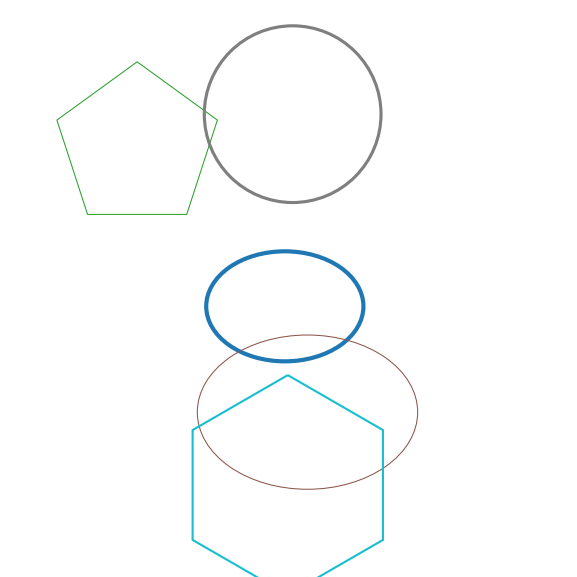[{"shape": "oval", "thickness": 2, "radius": 0.68, "center": [0.493, 0.469]}, {"shape": "pentagon", "thickness": 0.5, "radius": 0.73, "center": [0.237, 0.746]}, {"shape": "oval", "thickness": 0.5, "radius": 0.95, "center": [0.532, 0.285]}, {"shape": "circle", "thickness": 1.5, "radius": 0.77, "center": [0.507, 0.801]}, {"shape": "hexagon", "thickness": 1, "radius": 0.95, "center": [0.498, 0.159]}]